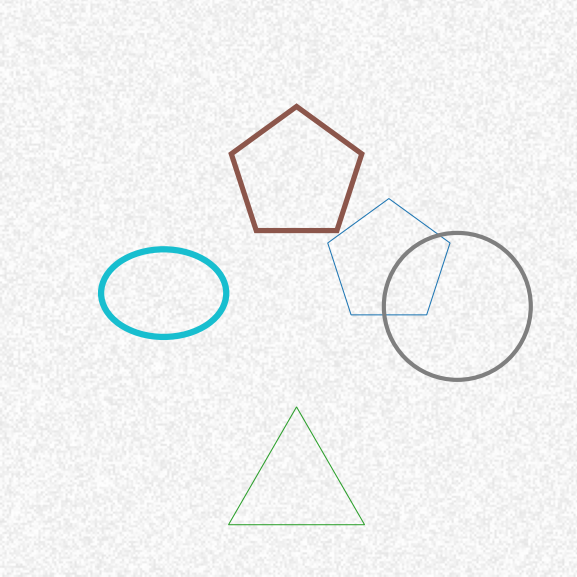[{"shape": "pentagon", "thickness": 0.5, "radius": 0.56, "center": [0.673, 0.544]}, {"shape": "triangle", "thickness": 0.5, "radius": 0.68, "center": [0.513, 0.159]}, {"shape": "pentagon", "thickness": 2.5, "radius": 0.59, "center": [0.514, 0.696]}, {"shape": "circle", "thickness": 2, "radius": 0.64, "center": [0.792, 0.469]}, {"shape": "oval", "thickness": 3, "radius": 0.54, "center": [0.283, 0.492]}]